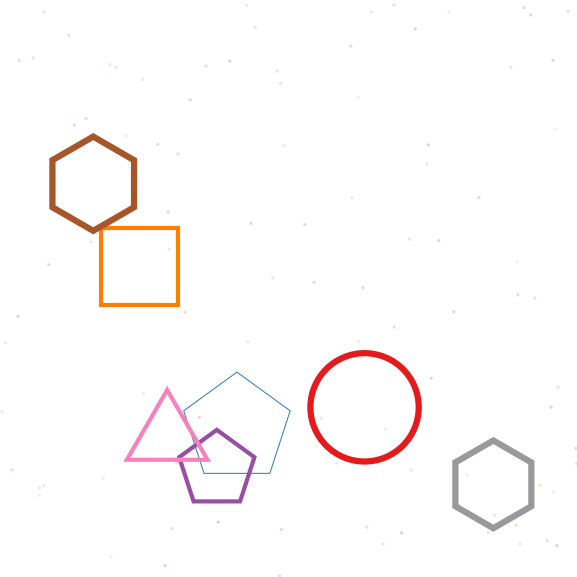[{"shape": "circle", "thickness": 3, "radius": 0.47, "center": [0.631, 0.294]}, {"shape": "pentagon", "thickness": 0.5, "radius": 0.48, "center": [0.41, 0.258]}, {"shape": "pentagon", "thickness": 2, "radius": 0.34, "center": [0.375, 0.186]}, {"shape": "square", "thickness": 2, "radius": 0.33, "center": [0.242, 0.538]}, {"shape": "hexagon", "thickness": 3, "radius": 0.41, "center": [0.161, 0.681]}, {"shape": "triangle", "thickness": 2, "radius": 0.4, "center": [0.29, 0.243]}, {"shape": "hexagon", "thickness": 3, "radius": 0.38, "center": [0.854, 0.16]}]